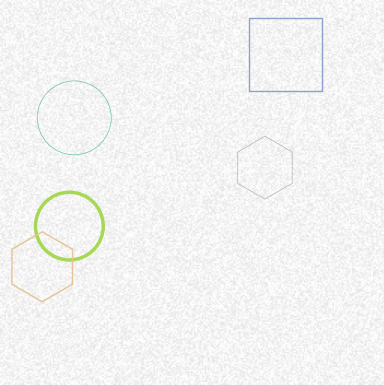[{"shape": "circle", "thickness": 0.5, "radius": 0.48, "center": [0.193, 0.694]}, {"shape": "square", "thickness": 1, "radius": 0.47, "center": [0.74, 0.858]}, {"shape": "circle", "thickness": 2.5, "radius": 0.44, "center": [0.18, 0.413]}, {"shape": "hexagon", "thickness": 1, "radius": 0.45, "center": [0.11, 0.307]}, {"shape": "hexagon", "thickness": 0.5, "radius": 0.41, "center": [0.688, 0.565]}]